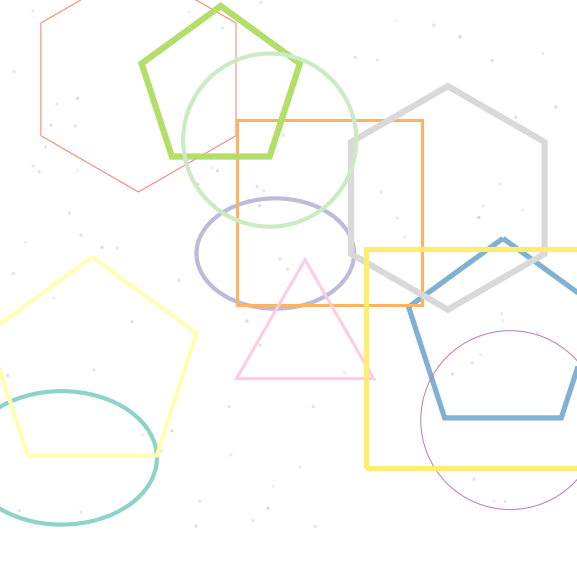[{"shape": "oval", "thickness": 2, "radius": 0.83, "center": [0.107, 0.206]}, {"shape": "pentagon", "thickness": 2, "radius": 0.95, "center": [0.16, 0.364]}, {"shape": "oval", "thickness": 2, "radius": 0.68, "center": [0.477, 0.56]}, {"shape": "hexagon", "thickness": 0.5, "radius": 0.98, "center": [0.24, 0.862]}, {"shape": "pentagon", "thickness": 2.5, "radius": 0.86, "center": [0.871, 0.415]}, {"shape": "square", "thickness": 1.5, "radius": 0.8, "center": [0.57, 0.632]}, {"shape": "pentagon", "thickness": 3, "radius": 0.72, "center": [0.382, 0.845]}, {"shape": "triangle", "thickness": 1.5, "radius": 0.69, "center": [0.528, 0.412]}, {"shape": "hexagon", "thickness": 3, "radius": 0.97, "center": [0.775, 0.656]}, {"shape": "circle", "thickness": 0.5, "radius": 0.77, "center": [0.883, 0.272]}, {"shape": "circle", "thickness": 2, "radius": 0.75, "center": [0.467, 0.756]}, {"shape": "square", "thickness": 2.5, "radius": 0.95, "center": [0.823, 0.378]}]